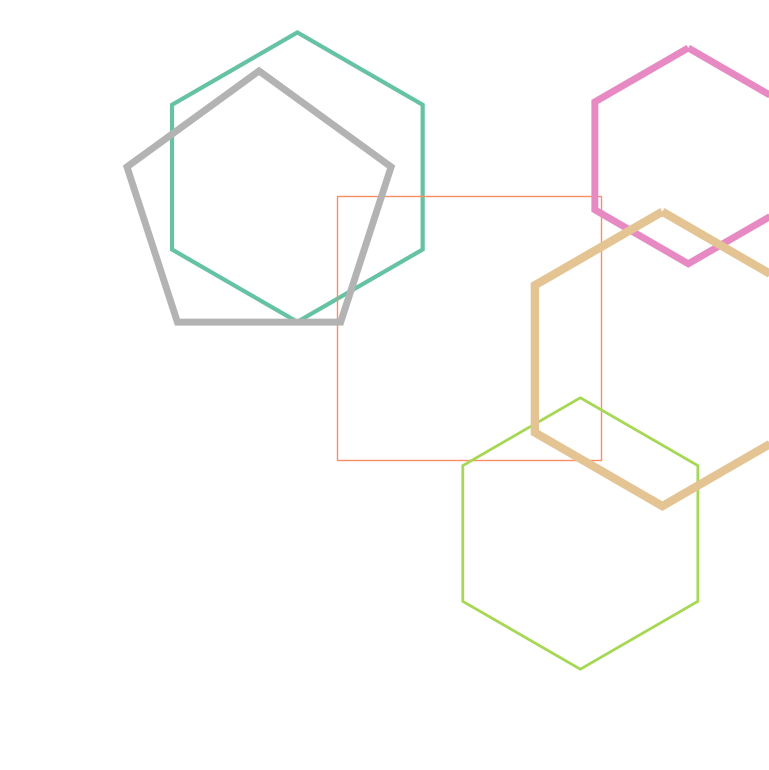[{"shape": "hexagon", "thickness": 1.5, "radius": 0.94, "center": [0.386, 0.77]}, {"shape": "square", "thickness": 0.5, "radius": 0.86, "center": [0.609, 0.574]}, {"shape": "hexagon", "thickness": 2.5, "radius": 0.7, "center": [0.894, 0.798]}, {"shape": "hexagon", "thickness": 1, "radius": 0.88, "center": [0.754, 0.307]}, {"shape": "hexagon", "thickness": 3, "radius": 0.96, "center": [0.86, 0.534]}, {"shape": "pentagon", "thickness": 2.5, "radius": 0.9, "center": [0.336, 0.728]}]